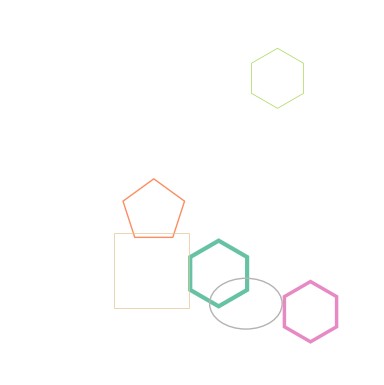[{"shape": "hexagon", "thickness": 3, "radius": 0.43, "center": [0.568, 0.29]}, {"shape": "pentagon", "thickness": 1, "radius": 0.42, "center": [0.399, 0.451]}, {"shape": "hexagon", "thickness": 2.5, "radius": 0.39, "center": [0.806, 0.19]}, {"shape": "hexagon", "thickness": 0.5, "radius": 0.39, "center": [0.721, 0.797]}, {"shape": "square", "thickness": 0.5, "radius": 0.49, "center": [0.394, 0.297]}, {"shape": "oval", "thickness": 1, "radius": 0.47, "center": [0.639, 0.211]}]